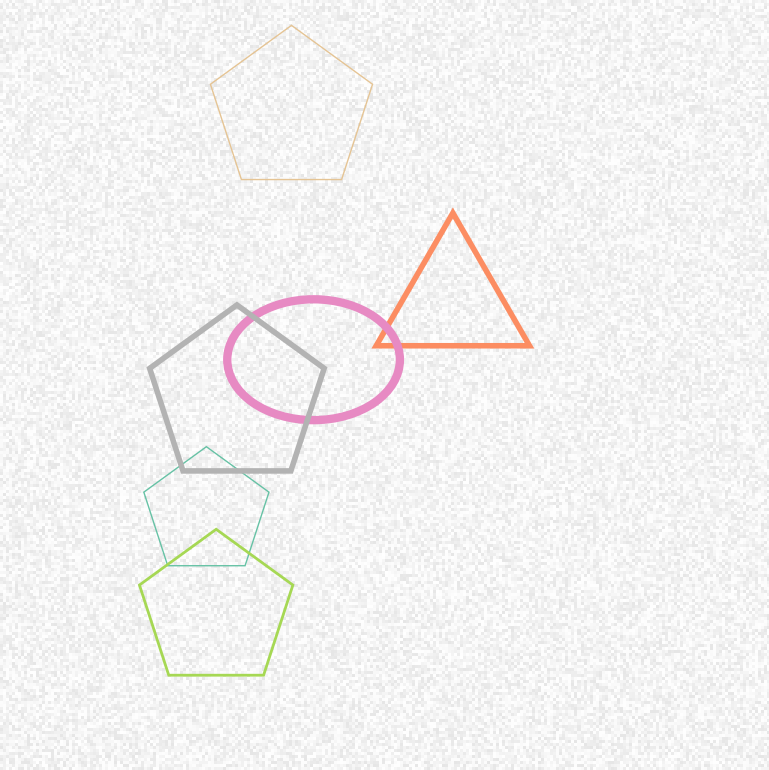[{"shape": "pentagon", "thickness": 0.5, "radius": 0.43, "center": [0.268, 0.334]}, {"shape": "triangle", "thickness": 2, "radius": 0.57, "center": [0.588, 0.608]}, {"shape": "oval", "thickness": 3, "radius": 0.56, "center": [0.407, 0.533]}, {"shape": "pentagon", "thickness": 1, "radius": 0.52, "center": [0.281, 0.208]}, {"shape": "pentagon", "thickness": 0.5, "radius": 0.55, "center": [0.379, 0.856]}, {"shape": "pentagon", "thickness": 2, "radius": 0.6, "center": [0.308, 0.485]}]